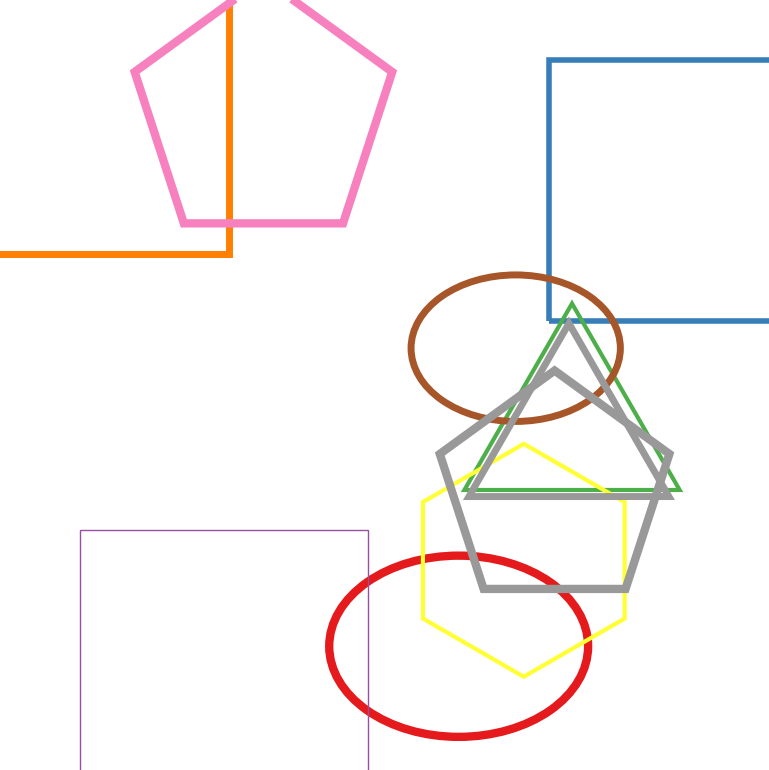[{"shape": "oval", "thickness": 3, "radius": 0.84, "center": [0.596, 0.161]}, {"shape": "square", "thickness": 2, "radius": 0.85, "center": [0.882, 0.753]}, {"shape": "triangle", "thickness": 1.5, "radius": 0.81, "center": [0.743, 0.444]}, {"shape": "square", "thickness": 0.5, "radius": 0.93, "center": [0.29, 0.124]}, {"shape": "square", "thickness": 2.5, "radius": 0.88, "center": [0.12, 0.847]}, {"shape": "hexagon", "thickness": 1.5, "radius": 0.76, "center": [0.68, 0.272]}, {"shape": "oval", "thickness": 2.5, "radius": 0.68, "center": [0.67, 0.548]}, {"shape": "pentagon", "thickness": 3, "radius": 0.88, "center": [0.342, 0.852]}, {"shape": "triangle", "thickness": 2.5, "radius": 0.75, "center": [0.739, 0.43]}, {"shape": "pentagon", "thickness": 3, "radius": 0.78, "center": [0.72, 0.362]}]